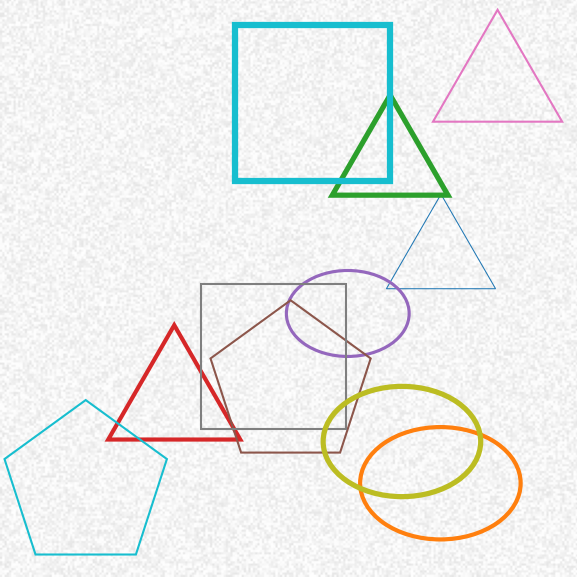[{"shape": "triangle", "thickness": 0.5, "radius": 0.55, "center": [0.764, 0.554]}, {"shape": "oval", "thickness": 2, "radius": 0.69, "center": [0.763, 0.162]}, {"shape": "triangle", "thickness": 2.5, "radius": 0.58, "center": [0.676, 0.719]}, {"shape": "triangle", "thickness": 2, "radius": 0.66, "center": [0.302, 0.304]}, {"shape": "oval", "thickness": 1.5, "radius": 0.53, "center": [0.602, 0.456]}, {"shape": "pentagon", "thickness": 1, "radius": 0.73, "center": [0.503, 0.333]}, {"shape": "triangle", "thickness": 1, "radius": 0.65, "center": [0.862, 0.853]}, {"shape": "square", "thickness": 1, "radius": 0.63, "center": [0.473, 0.382]}, {"shape": "oval", "thickness": 2.5, "radius": 0.68, "center": [0.696, 0.235]}, {"shape": "pentagon", "thickness": 1, "radius": 0.74, "center": [0.148, 0.159]}, {"shape": "square", "thickness": 3, "radius": 0.67, "center": [0.541, 0.821]}]